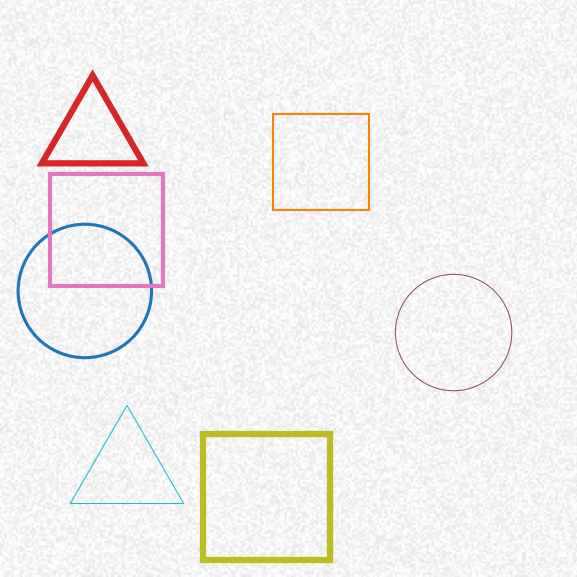[{"shape": "circle", "thickness": 1.5, "radius": 0.58, "center": [0.147, 0.495]}, {"shape": "square", "thickness": 1, "radius": 0.42, "center": [0.556, 0.719]}, {"shape": "triangle", "thickness": 3, "radius": 0.51, "center": [0.16, 0.767]}, {"shape": "circle", "thickness": 0.5, "radius": 0.5, "center": [0.785, 0.423]}, {"shape": "square", "thickness": 2, "radius": 0.49, "center": [0.185, 0.601]}, {"shape": "square", "thickness": 3, "radius": 0.55, "center": [0.462, 0.138]}, {"shape": "triangle", "thickness": 0.5, "radius": 0.57, "center": [0.22, 0.184]}]